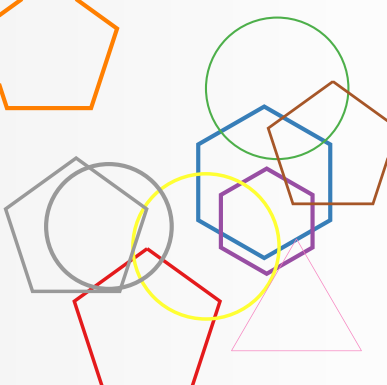[{"shape": "pentagon", "thickness": 2.5, "radius": 0.99, "center": [0.38, 0.156]}, {"shape": "hexagon", "thickness": 3, "radius": 0.98, "center": [0.682, 0.526]}, {"shape": "circle", "thickness": 1.5, "radius": 0.92, "center": [0.715, 0.771]}, {"shape": "hexagon", "thickness": 3, "radius": 0.68, "center": [0.688, 0.425]}, {"shape": "pentagon", "thickness": 3, "radius": 0.92, "center": [0.126, 0.869]}, {"shape": "circle", "thickness": 2.5, "radius": 0.94, "center": [0.532, 0.36]}, {"shape": "pentagon", "thickness": 2, "radius": 0.88, "center": [0.859, 0.613]}, {"shape": "triangle", "thickness": 0.5, "radius": 0.97, "center": [0.765, 0.186]}, {"shape": "pentagon", "thickness": 2.5, "radius": 0.96, "center": [0.196, 0.398]}, {"shape": "circle", "thickness": 3, "radius": 0.81, "center": [0.281, 0.412]}]